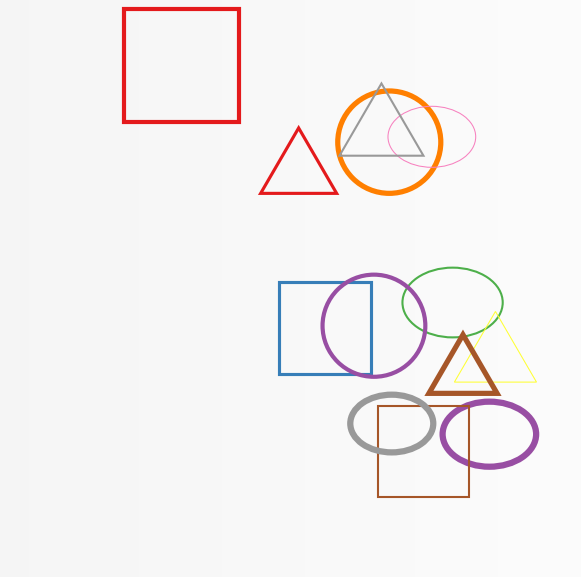[{"shape": "square", "thickness": 2, "radius": 0.49, "center": [0.313, 0.886]}, {"shape": "triangle", "thickness": 1.5, "radius": 0.38, "center": [0.514, 0.702]}, {"shape": "square", "thickness": 1.5, "radius": 0.4, "center": [0.56, 0.431]}, {"shape": "oval", "thickness": 1, "radius": 0.43, "center": [0.779, 0.475]}, {"shape": "oval", "thickness": 3, "radius": 0.4, "center": [0.842, 0.247]}, {"shape": "circle", "thickness": 2, "radius": 0.44, "center": [0.643, 0.435]}, {"shape": "circle", "thickness": 2.5, "radius": 0.44, "center": [0.67, 0.753]}, {"shape": "triangle", "thickness": 0.5, "radius": 0.41, "center": [0.852, 0.378]}, {"shape": "triangle", "thickness": 2.5, "radius": 0.34, "center": [0.797, 0.352]}, {"shape": "square", "thickness": 1, "radius": 0.39, "center": [0.729, 0.218]}, {"shape": "oval", "thickness": 0.5, "radius": 0.38, "center": [0.743, 0.762]}, {"shape": "oval", "thickness": 3, "radius": 0.36, "center": [0.674, 0.266]}, {"shape": "triangle", "thickness": 1, "radius": 0.42, "center": [0.656, 0.771]}]